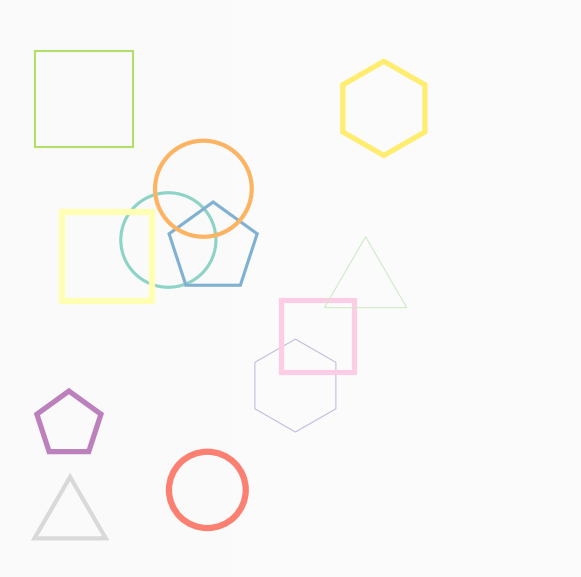[{"shape": "circle", "thickness": 1.5, "radius": 0.41, "center": [0.29, 0.584]}, {"shape": "square", "thickness": 3, "radius": 0.39, "center": [0.184, 0.555]}, {"shape": "hexagon", "thickness": 0.5, "radius": 0.4, "center": [0.508, 0.331]}, {"shape": "circle", "thickness": 3, "radius": 0.33, "center": [0.357, 0.151]}, {"shape": "pentagon", "thickness": 1.5, "radius": 0.4, "center": [0.367, 0.57]}, {"shape": "circle", "thickness": 2, "radius": 0.42, "center": [0.35, 0.672]}, {"shape": "square", "thickness": 1, "radius": 0.42, "center": [0.145, 0.828]}, {"shape": "square", "thickness": 2.5, "radius": 0.31, "center": [0.546, 0.417]}, {"shape": "triangle", "thickness": 2, "radius": 0.35, "center": [0.121, 0.102]}, {"shape": "pentagon", "thickness": 2.5, "radius": 0.29, "center": [0.119, 0.264]}, {"shape": "triangle", "thickness": 0.5, "radius": 0.41, "center": [0.629, 0.507]}, {"shape": "hexagon", "thickness": 2.5, "radius": 0.41, "center": [0.66, 0.811]}]